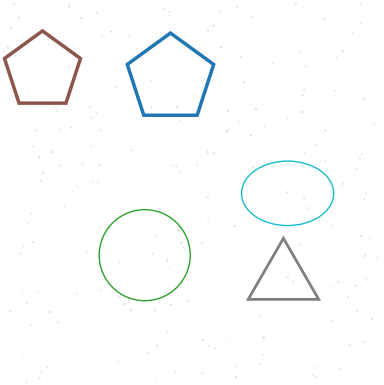[{"shape": "pentagon", "thickness": 2.5, "radius": 0.59, "center": [0.443, 0.796]}, {"shape": "circle", "thickness": 1, "radius": 0.59, "center": [0.376, 0.337]}, {"shape": "pentagon", "thickness": 2.5, "radius": 0.52, "center": [0.11, 0.816]}, {"shape": "triangle", "thickness": 2, "radius": 0.53, "center": [0.736, 0.275]}, {"shape": "oval", "thickness": 1, "radius": 0.6, "center": [0.747, 0.498]}]